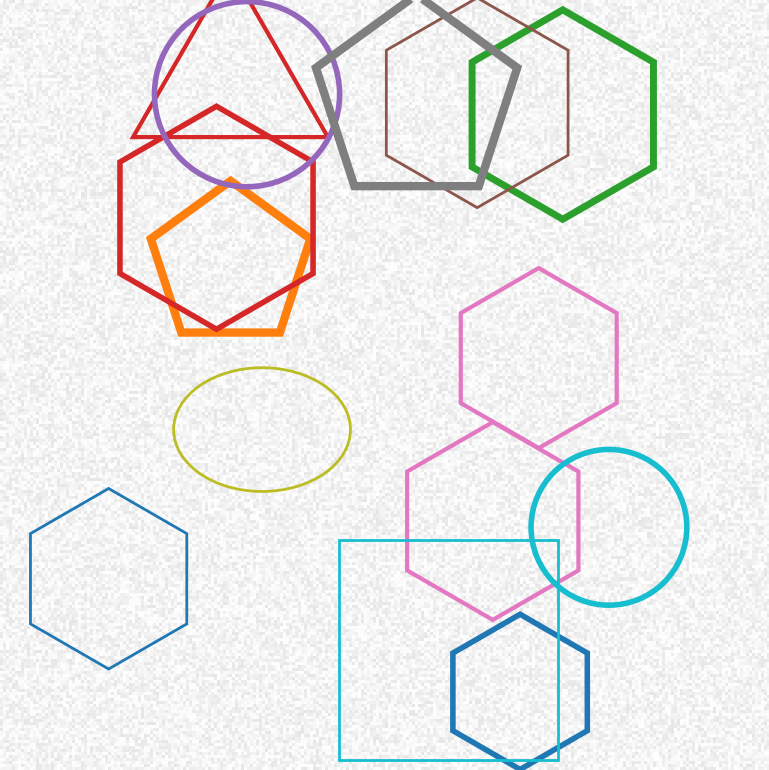[{"shape": "hexagon", "thickness": 1, "radius": 0.59, "center": [0.141, 0.248]}, {"shape": "hexagon", "thickness": 2, "radius": 0.5, "center": [0.675, 0.101]}, {"shape": "pentagon", "thickness": 3, "radius": 0.54, "center": [0.299, 0.656]}, {"shape": "hexagon", "thickness": 2.5, "radius": 0.68, "center": [0.731, 0.851]}, {"shape": "triangle", "thickness": 1.5, "radius": 0.73, "center": [0.299, 0.895]}, {"shape": "hexagon", "thickness": 2, "radius": 0.72, "center": [0.281, 0.717]}, {"shape": "circle", "thickness": 2, "radius": 0.6, "center": [0.321, 0.878]}, {"shape": "hexagon", "thickness": 1, "radius": 0.68, "center": [0.62, 0.867]}, {"shape": "hexagon", "thickness": 1.5, "radius": 0.58, "center": [0.7, 0.535]}, {"shape": "hexagon", "thickness": 1.5, "radius": 0.64, "center": [0.64, 0.323]}, {"shape": "pentagon", "thickness": 3, "radius": 0.69, "center": [0.541, 0.869]}, {"shape": "oval", "thickness": 1, "radius": 0.57, "center": [0.34, 0.442]}, {"shape": "square", "thickness": 1, "radius": 0.71, "center": [0.583, 0.156]}, {"shape": "circle", "thickness": 2, "radius": 0.51, "center": [0.791, 0.315]}]